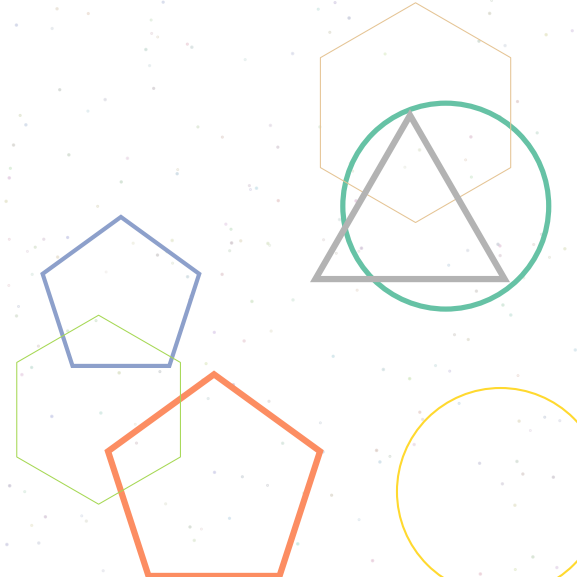[{"shape": "circle", "thickness": 2.5, "radius": 0.89, "center": [0.772, 0.642]}, {"shape": "pentagon", "thickness": 3, "radius": 0.96, "center": [0.371, 0.158]}, {"shape": "pentagon", "thickness": 2, "radius": 0.71, "center": [0.209, 0.481]}, {"shape": "hexagon", "thickness": 0.5, "radius": 0.82, "center": [0.171, 0.29]}, {"shape": "circle", "thickness": 1, "radius": 0.9, "center": [0.867, 0.148]}, {"shape": "hexagon", "thickness": 0.5, "radius": 0.95, "center": [0.72, 0.804]}, {"shape": "triangle", "thickness": 3, "radius": 0.95, "center": [0.71, 0.61]}]